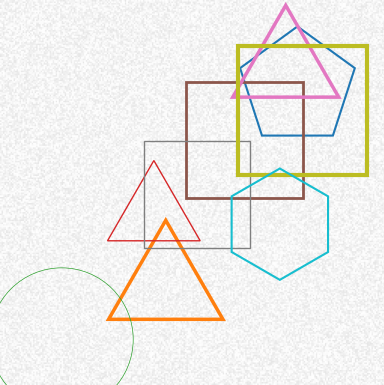[{"shape": "pentagon", "thickness": 1.5, "radius": 0.78, "center": [0.773, 0.775]}, {"shape": "triangle", "thickness": 2.5, "radius": 0.86, "center": [0.431, 0.256]}, {"shape": "circle", "thickness": 0.5, "radius": 0.93, "center": [0.16, 0.118]}, {"shape": "triangle", "thickness": 1, "radius": 0.69, "center": [0.4, 0.444]}, {"shape": "square", "thickness": 2, "radius": 0.75, "center": [0.635, 0.637]}, {"shape": "triangle", "thickness": 2.5, "radius": 0.79, "center": [0.742, 0.827]}, {"shape": "square", "thickness": 1, "radius": 0.69, "center": [0.511, 0.495]}, {"shape": "square", "thickness": 3, "radius": 0.84, "center": [0.785, 0.714]}, {"shape": "hexagon", "thickness": 1.5, "radius": 0.72, "center": [0.727, 0.418]}]